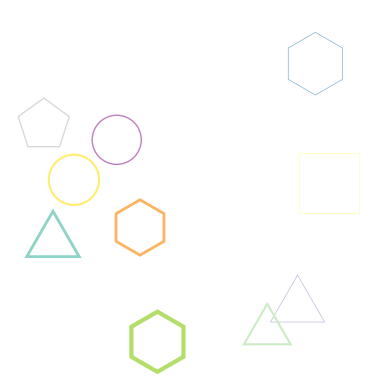[{"shape": "triangle", "thickness": 2, "radius": 0.39, "center": [0.138, 0.373]}, {"shape": "square", "thickness": 0.5, "radius": 0.39, "center": [0.854, 0.525]}, {"shape": "triangle", "thickness": 0.5, "radius": 0.41, "center": [0.773, 0.204]}, {"shape": "hexagon", "thickness": 0.5, "radius": 0.41, "center": [0.819, 0.835]}, {"shape": "hexagon", "thickness": 2, "radius": 0.36, "center": [0.364, 0.409]}, {"shape": "hexagon", "thickness": 3, "radius": 0.39, "center": [0.409, 0.112]}, {"shape": "pentagon", "thickness": 1, "radius": 0.35, "center": [0.114, 0.675]}, {"shape": "circle", "thickness": 1, "radius": 0.32, "center": [0.303, 0.637]}, {"shape": "triangle", "thickness": 1.5, "radius": 0.35, "center": [0.694, 0.141]}, {"shape": "circle", "thickness": 1.5, "radius": 0.33, "center": [0.192, 0.533]}]